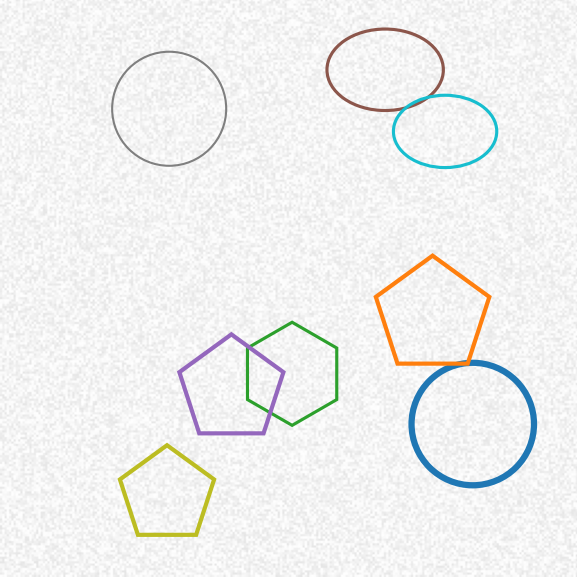[{"shape": "circle", "thickness": 3, "radius": 0.53, "center": [0.819, 0.265]}, {"shape": "pentagon", "thickness": 2, "radius": 0.52, "center": [0.749, 0.453]}, {"shape": "hexagon", "thickness": 1.5, "radius": 0.45, "center": [0.506, 0.352]}, {"shape": "pentagon", "thickness": 2, "radius": 0.47, "center": [0.401, 0.325]}, {"shape": "oval", "thickness": 1.5, "radius": 0.5, "center": [0.667, 0.878]}, {"shape": "circle", "thickness": 1, "radius": 0.49, "center": [0.293, 0.811]}, {"shape": "pentagon", "thickness": 2, "radius": 0.43, "center": [0.289, 0.142]}, {"shape": "oval", "thickness": 1.5, "radius": 0.45, "center": [0.771, 0.772]}]